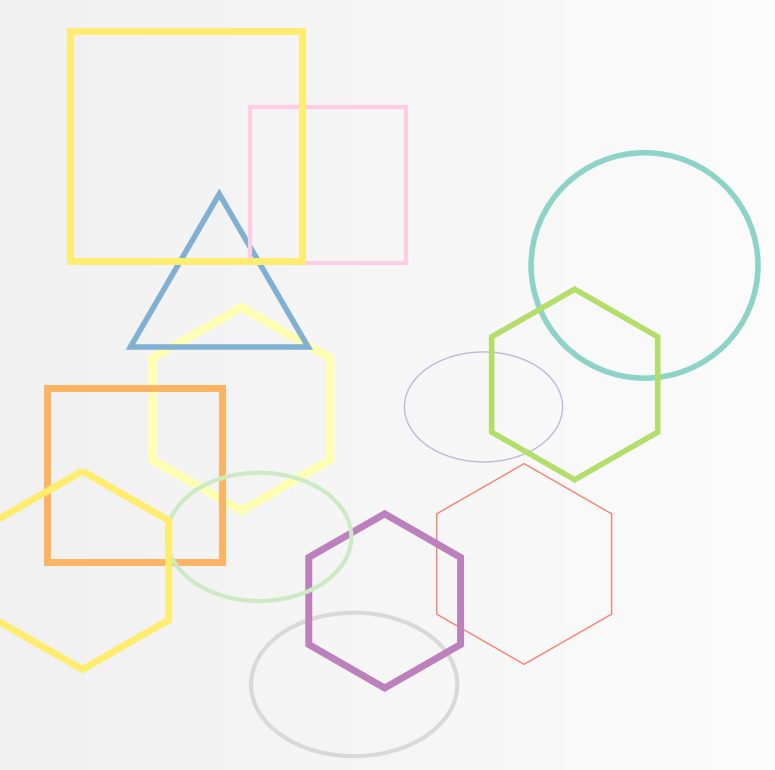[{"shape": "circle", "thickness": 2, "radius": 0.73, "center": [0.832, 0.655]}, {"shape": "hexagon", "thickness": 3, "radius": 0.66, "center": [0.311, 0.469]}, {"shape": "oval", "thickness": 0.5, "radius": 0.51, "center": [0.624, 0.472]}, {"shape": "hexagon", "thickness": 0.5, "radius": 0.65, "center": [0.676, 0.268]}, {"shape": "triangle", "thickness": 2, "radius": 0.66, "center": [0.283, 0.616]}, {"shape": "square", "thickness": 2.5, "radius": 0.56, "center": [0.173, 0.383]}, {"shape": "hexagon", "thickness": 2, "radius": 0.62, "center": [0.742, 0.501]}, {"shape": "square", "thickness": 1.5, "radius": 0.5, "center": [0.423, 0.76]}, {"shape": "oval", "thickness": 1.5, "radius": 0.67, "center": [0.457, 0.111]}, {"shape": "hexagon", "thickness": 2.5, "radius": 0.57, "center": [0.496, 0.22]}, {"shape": "oval", "thickness": 1.5, "radius": 0.6, "center": [0.334, 0.303]}, {"shape": "square", "thickness": 2.5, "radius": 0.75, "center": [0.24, 0.811]}, {"shape": "hexagon", "thickness": 2.5, "radius": 0.64, "center": [0.106, 0.259]}]